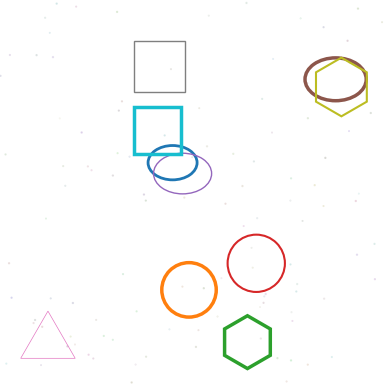[{"shape": "oval", "thickness": 2, "radius": 0.32, "center": [0.448, 0.577]}, {"shape": "circle", "thickness": 2.5, "radius": 0.35, "center": [0.491, 0.247]}, {"shape": "hexagon", "thickness": 2.5, "radius": 0.34, "center": [0.643, 0.111]}, {"shape": "circle", "thickness": 1.5, "radius": 0.37, "center": [0.666, 0.316]}, {"shape": "oval", "thickness": 1, "radius": 0.38, "center": [0.474, 0.549]}, {"shape": "oval", "thickness": 2.5, "radius": 0.4, "center": [0.872, 0.794]}, {"shape": "triangle", "thickness": 0.5, "radius": 0.41, "center": [0.125, 0.11]}, {"shape": "square", "thickness": 1, "radius": 0.33, "center": [0.413, 0.826]}, {"shape": "hexagon", "thickness": 1.5, "radius": 0.38, "center": [0.887, 0.774]}, {"shape": "square", "thickness": 2.5, "radius": 0.3, "center": [0.409, 0.661]}]